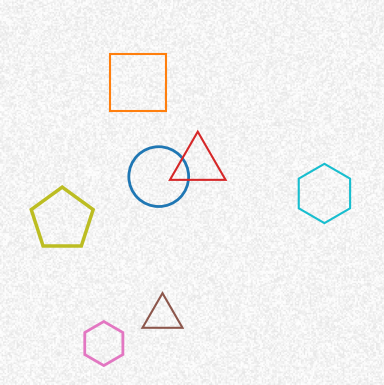[{"shape": "circle", "thickness": 2, "radius": 0.39, "center": [0.412, 0.541]}, {"shape": "square", "thickness": 1.5, "radius": 0.37, "center": [0.358, 0.785]}, {"shape": "triangle", "thickness": 1.5, "radius": 0.42, "center": [0.514, 0.575]}, {"shape": "triangle", "thickness": 1.5, "radius": 0.3, "center": [0.422, 0.179]}, {"shape": "hexagon", "thickness": 2, "radius": 0.29, "center": [0.27, 0.108]}, {"shape": "pentagon", "thickness": 2.5, "radius": 0.42, "center": [0.162, 0.429]}, {"shape": "hexagon", "thickness": 1.5, "radius": 0.39, "center": [0.843, 0.497]}]